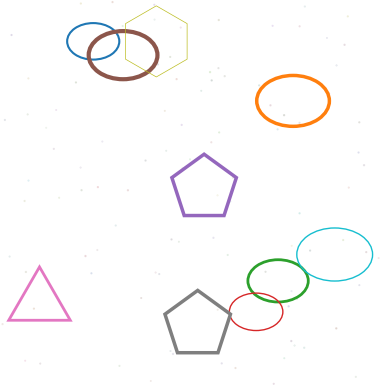[{"shape": "oval", "thickness": 1.5, "radius": 0.34, "center": [0.242, 0.893]}, {"shape": "oval", "thickness": 2.5, "radius": 0.47, "center": [0.761, 0.738]}, {"shape": "oval", "thickness": 2, "radius": 0.39, "center": [0.722, 0.27]}, {"shape": "oval", "thickness": 1, "radius": 0.35, "center": [0.665, 0.19]}, {"shape": "pentagon", "thickness": 2.5, "radius": 0.44, "center": [0.53, 0.511]}, {"shape": "oval", "thickness": 3, "radius": 0.45, "center": [0.32, 0.857]}, {"shape": "triangle", "thickness": 2, "radius": 0.46, "center": [0.103, 0.214]}, {"shape": "pentagon", "thickness": 2.5, "radius": 0.45, "center": [0.514, 0.156]}, {"shape": "hexagon", "thickness": 0.5, "radius": 0.46, "center": [0.406, 0.892]}, {"shape": "oval", "thickness": 1, "radius": 0.49, "center": [0.869, 0.339]}]